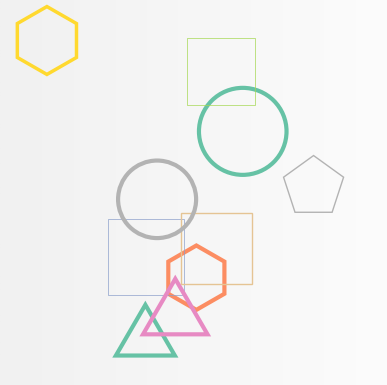[{"shape": "circle", "thickness": 3, "radius": 0.56, "center": [0.626, 0.659]}, {"shape": "triangle", "thickness": 3, "radius": 0.44, "center": [0.375, 0.12]}, {"shape": "hexagon", "thickness": 3, "radius": 0.42, "center": [0.507, 0.279]}, {"shape": "square", "thickness": 0.5, "radius": 0.5, "center": [0.377, 0.332]}, {"shape": "triangle", "thickness": 3, "radius": 0.48, "center": [0.452, 0.18]}, {"shape": "square", "thickness": 0.5, "radius": 0.44, "center": [0.57, 0.814]}, {"shape": "hexagon", "thickness": 2.5, "radius": 0.44, "center": [0.121, 0.895]}, {"shape": "square", "thickness": 1, "radius": 0.46, "center": [0.558, 0.354]}, {"shape": "pentagon", "thickness": 1, "radius": 0.41, "center": [0.809, 0.515]}, {"shape": "circle", "thickness": 3, "radius": 0.5, "center": [0.405, 0.482]}]